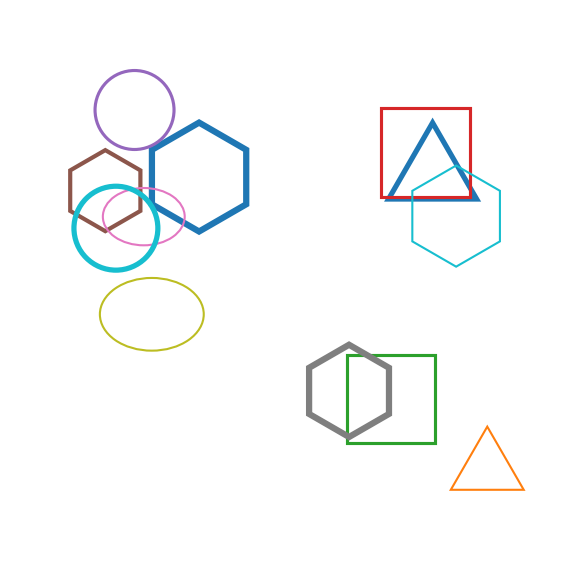[{"shape": "hexagon", "thickness": 3, "radius": 0.47, "center": [0.345, 0.693]}, {"shape": "triangle", "thickness": 2.5, "radius": 0.44, "center": [0.749, 0.698]}, {"shape": "triangle", "thickness": 1, "radius": 0.36, "center": [0.844, 0.187]}, {"shape": "square", "thickness": 1.5, "radius": 0.38, "center": [0.677, 0.308]}, {"shape": "square", "thickness": 1.5, "radius": 0.38, "center": [0.737, 0.735]}, {"shape": "circle", "thickness": 1.5, "radius": 0.34, "center": [0.233, 0.809]}, {"shape": "hexagon", "thickness": 2, "radius": 0.35, "center": [0.182, 0.669]}, {"shape": "oval", "thickness": 1, "radius": 0.35, "center": [0.249, 0.624]}, {"shape": "hexagon", "thickness": 3, "radius": 0.4, "center": [0.604, 0.322]}, {"shape": "oval", "thickness": 1, "radius": 0.45, "center": [0.263, 0.455]}, {"shape": "circle", "thickness": 2.5, "radius": 0.36, "center": [0.201, 0.604]}, {"shape": "hexagon", "thickness": 1, "radius": 0.44, "center": [0.79, 0.625]}]